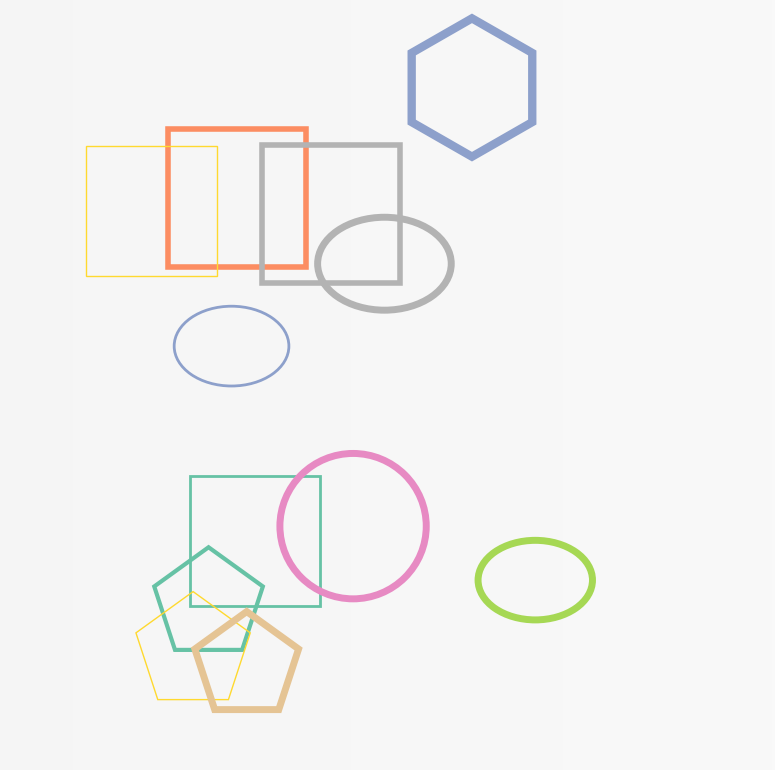[{"shape": "square", "thickness": 1, "radius": 0.42, "center": [0.329, 0.297]}, {"shape": "pentagon", "thickness": 1.5, "radius": 0.37, "center": [0.269, 0.216]}, {"shape": "square", "thickness": 2, "radius": 0.45, "center": [0.306, 0.743]}, {"shape": "oval", "thickness": 1, "radius": 0.37, "center": [0.299, 0.551]}, {"shape": "hexagon", "thickness": 3, "radius": 0.45, "center": [0.609, 0.886]}, {"shape": "circle", "thickness": 2.5, "radius": 0.47, "center": [0.456, 0.317]}, {"shape": "oval", "thickness": 2.5, "radius": 0.37, "center": [0.691, 0.247]}, {"shape": "square", "thickness": 0.5, "radius": 0.42, "center": [0.196, 0.726]}, {"shape": "pentagon", "thickness": 0.5, "radius": 0.39, "center": [0.249, 0.154]}, {"shape": "pentagon", "thickness": 2.5, "radius": 0.35, "center": [0.318, 0.135]}, {"shape": "oval", "thickness": 2.5, "radius": 0.43, "center": [0.496, 0.658]}, {"shape": "square", "thickness": 2, "radius": 0.45, "center": [0.427, 0.722]}]